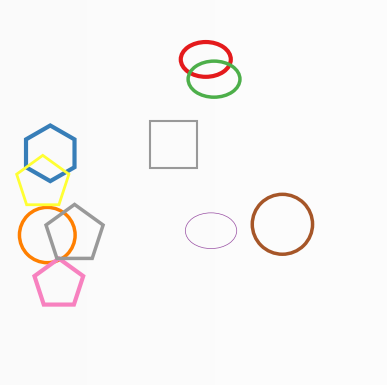[{"shape": "oval", "thickness": 3, "radius": 0.32, "center": [0.531, 0.846]}, {"shape": "hexagon", "thickness": 3, "radius": 0.36, "center": [0.13, 0.602]}, {"shape": "oval", "thickness": 2.5, "radius": 0.33, "center": [0.552, 0.794]}, {"shape": "oval", "thickness": 0.5, "radius": 0.33, "center": [0.545, 0.401]}, {"shape": "circle", "thickness": 2.5, "radius": 0.36, "center": [0.122, 0.39]}, {"shape": "pentagon", "thickness": 2, "radius": 0.35, "center": [0.11, 0.526]}, {"shape": "circle", "thickness": 2.5, "radius": 0.39, "center": [0.729, 0.417]}, {"shape": "pentagon", "thickness": 3, "radius": 0.33, "center": [0.152, 0.262]}, {"shape": "square", "thickness": 1.5, "radius": 0.3, "center": [0.447, 0.624]}, {"shape": "pentagon", "thickness": 2.5, "radius": 0.39, "center": [0.192, 0.391]}]